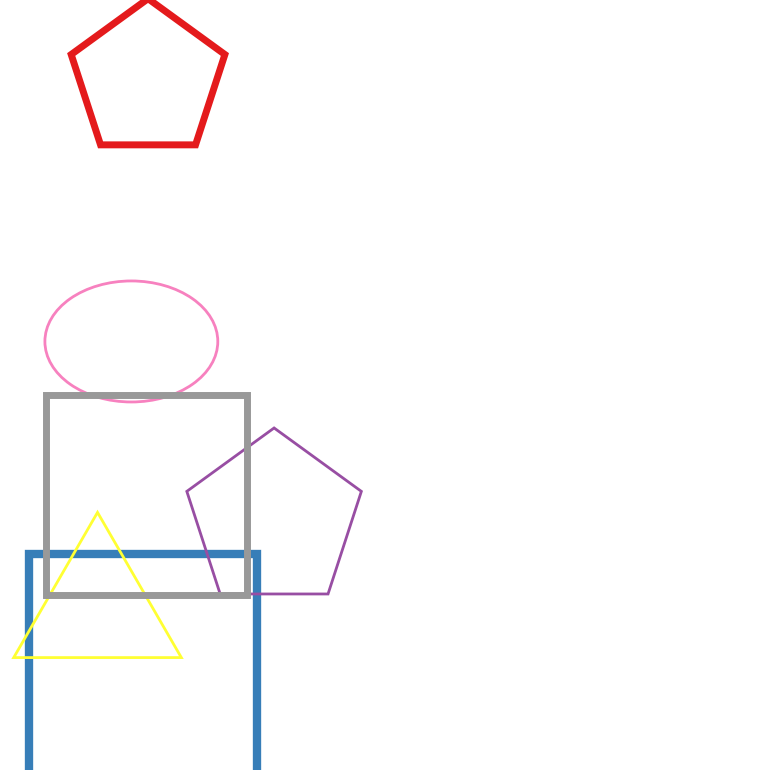[{"shape": "pentagon", "thickness": 2.5, "radius": 0.52, "center": [0.192, 0.897]}, {"shape": "square", "thickness": 3, "radius": 0.74, "center": [0.186, 0.132]}, {"shape": "pentagon", "thickness": 1, "radius": 0.6, "center": [0.356, 0.325]}, {"shape": "triangle", "thickness": 1, "radius": 0.63, "center": [0.127, 0.209]}, {"shape": "oval", "thickness": 1, "radius": 0.56, "center": [0.171, 0.557]}, {"shape": "square", "thickness": 2.5, "radius": 0.65, "center": [0.191, 0.357]}]